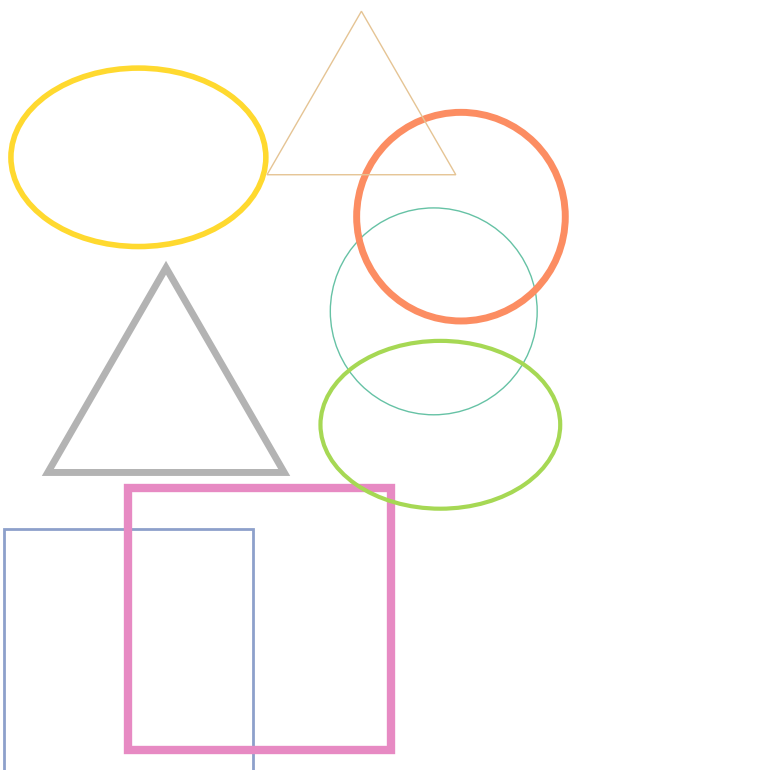[{"shape": "circle", "thickness": 0.5, "radius": 0.67, "center": [0.563, 0.596]}, {"shape": "circle", "thickness": 2.5, "radius": 0.68, "center": [0.599, 0.719]}, {"shape": "square", "thickness": 1, "radius": 0.81, "center": [0.167, 0.152]}, {"shape": "square", "thickness": 3, "radius": 0.85, "center": [0.337, 0.196]}, {"shape": "oval", "thickness": 1.5, "radius": 0.78, "center": [0.572, 0.448]}, {"shape": "oval", "thickness": 2, "radius": 0.83, "center": [0.18, 0.796]}, {"shape": "triangle", "thickness": 0.5, "radius": 0.71, "center": [0.469, 0.844]}, {"shape": "triangle", "thickness": 2.5, "radius": 0.89, "center": [0.216, 0.475]}]